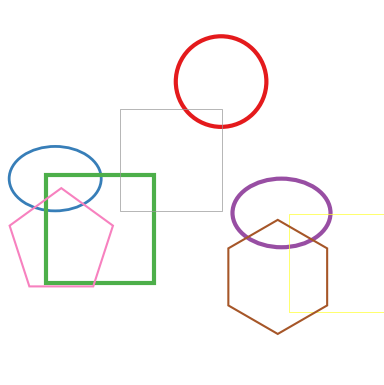[{"shape": "circle", "thickness": 3, "radius": 0.59, "center": [0.574, 0.788]}, {"shape": "oval", "thickness": 2, "radius": 0.6, "center": [0.143, 0.536]}, {"shape": "square", "thickness": 3, "radius": 0.7, "center": [0.259, 0.404]}, {"shape": "oval", "thickness": 3, "radius": 0.64, "center": [0.731, 0.447]}, {"shape": "square", "thickness": 0.5, "radius": 0.63, "center": [0.878, 0.317]}, {"shape": "hexagon", "thickness": 1.5, "radius": 0.74, "center": [0.721, 0.281]}, {"shape": "pentagon", "thickness": 1.5, "radius": 0.71, "center": [0.159, 0.37]}, {"shape": "square", "thickness": 0.5, "radius": 0.66, "center": [0.445, 0.585]}]